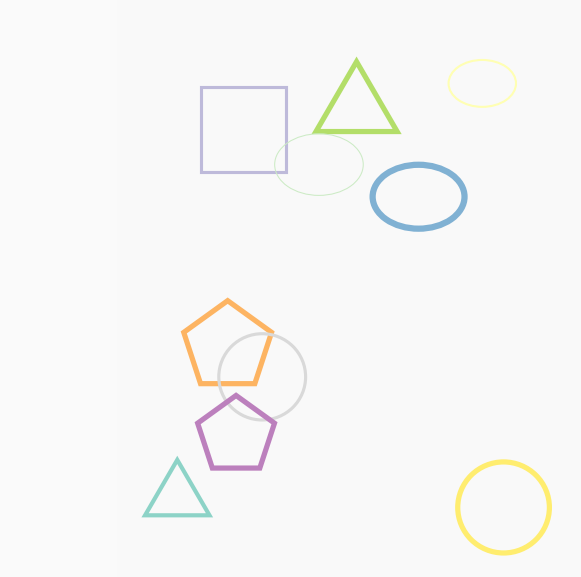[{"shape": "triangle", "thickness": 2, "radius": 0.32, "center": [0.305, 0.139]}, {"shape": "oval", "thickness": 1, "radius": 0.29, "center": [0.83, 0.855]}, {"shape": "square", "thickness": 1.5, "radius": 0.37, "center": [0.419, 0.775]}, {"shape": "oval", "thickness": 3, "radius": 0.4, "center": [0.72, 0.658]}, {"shape": "pentagon", "thickness": 2.5, "radius": 0.4, "center": [0.392, 0.399]}, {"shape": "triangle", "thickness": 2.5, "radius": 0.4, "center": [0.613, 0.812]}, {"shape": "circle", "thickness": 1.5, "radius": 0.37, "center": [0.451, 0.347]}, {"shape": "pentagon", "thickness": 2.5, "radius": 0.35, "center": [0.406, 0.245]}, {"shape": "oval", "thickness": 0.5, "radius": 0.38, "center": [0.549, 0.714]}, {"shape": "circle", "thickness": 2.5, "radius": 0.39, "center": [0.866, 0.12]}]